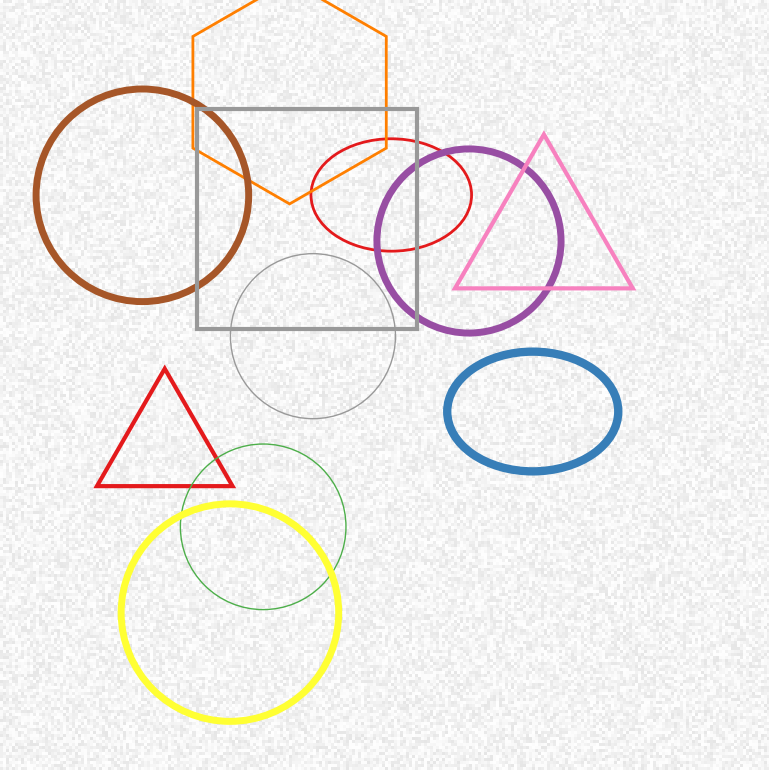[{"shape": "triangle", "thickness": 1.5, "radius": 0.51, "center": [0.214, 0.419]}, {"shape": "oval", "thickness": 1, "radius": 0.52, "center": [0.508, 0.747]}, {"shape": "oval", "thickness": 3, "radius": 0.56, "center": [0.692, 0.466]}, {"shape": "circle", "thickness": 0.5, "radius": 0.54, "center": [0.342, 0.316]}, {"shape": "circle", "thickness": 2.5, "radius": 0.6, "center": [0.609, 0.687]}, {"shape": "hexagon", "thickness": 1, "radius": 0.72, "center": [0.376, 0.88]}, {"shape": "circle", "thickness": 2.5, "radius": 0.71, "center": [0.299, 0.204]}, {"shape": "circle", "thickness": 2.5, "radius": 0.69, "center": [0.185, 0.746]}, {"shape": "triangle", "thickness": 1.5, "radius": 0.67, "center": [0.706, 0.692]}, {"shape": "circle", "thickness": 0.5, "radius": 0.54, "center": [0.406, 0.563]}, {"shape": "square", "thickness": 1.5, "radius": 0.71, "center": [0.399, 0.715]}]